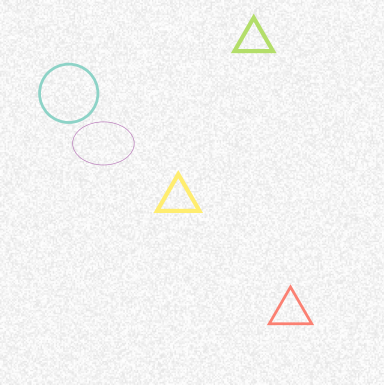[{"shape": "circle", "thickness": 2, "radius": 0.38, "center": [0.179, 0.758]}, {"shape": "triangle", "thickness": 2, "radius": 0.32, "center": [0.755, 0.191]}, {"shape": "triangle", "thickness": 3, "radius": 0.29, "center": [0.659, 0.896]}, {"shape": "oval", "thickness": 0.5, "radius": 0.4, "center": [0.269, 0.627]}, {"shape": "triangle", "thickness": 3, "radius": 0.32, "center": [0.463, 0.484]}]